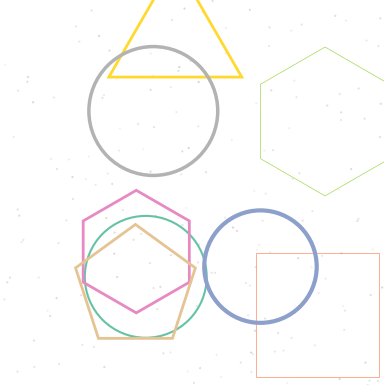[{"shape": "circle", "thickness": 1.5, "radius": 0.79, "center": [0.379, 0.281]}, {"shape": "square", "thickness": 0.5, "radius": 0.8, "center": [0.825, 0.181]}, {"shape": "circle", "thickness": 3, "radius": 0.73, "center": [0.677, 0.308]}, {"shape": "hexagon", "thickness": 2, "radius": 0.8, "center": [0.354, 0.347]}, {"shape": "hexagon", "thickness": 0.5, "radius": 0.97, "center": [0.844, 0.685]}, {"shape": "triangle", "thickness": 2, "radius": 1.0, "center": [0.455, 0.899]}, {"shape": "pentagon", "thickness": 2, "radius": 0.82, "center": [0.352, 0.254]}, {"shape": "circle", "thickness": 2.5, "radius": 0.84, "center": [0.398, 0.712]}]